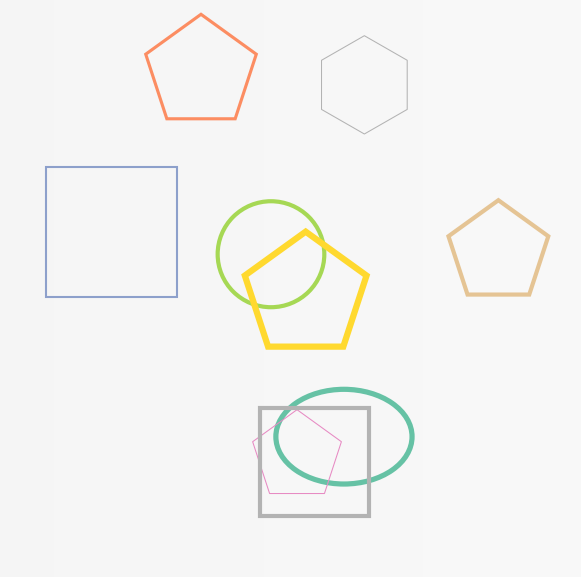[{"shape": "oval", "thickness": 2.5, "radius": 0.59, "center": [0.592, 0.243]}, {"shape": "pentagon", "thickness": 1.5, "radius": 0.5, "center": [0.346, 0.874]}, {"shape": "square", "thickness": 1, "radius": 0.56, "center": [0.192, 0.598]}, {"shape": "pentagon", "thickness": 0.5, "radius": 0.4, "center": [0.511, 0.209]}, {"shape": "circle", "thickness": 2, "radius": 0.46, "center": [0.466, 0.559]}, {"shape": "pentagon", "thickness": 3, "radius": 0.55, "center": [0.526, 0.488]}, {"shape": "pentagon", "thickness": 2, "radius": 0.45, "center": [0.857, 0.562]}, {"shape": "square", "thickness": 2, "radius": 0.47, "center": [0.541, 0.199]}, {"shape": "hexagon", "thickness": 0.5, "radius": 0.43, "center": [0.627, 0.852]}]